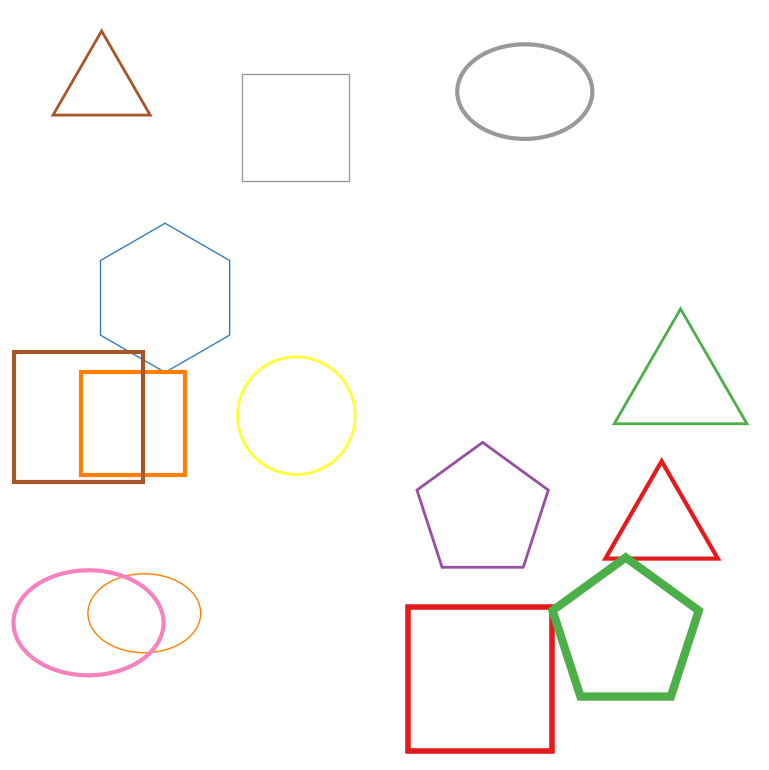[{"shape": "triangle", "thickness": 1.5, "radius": 0.42, "center": [0.859, 0.317]}, {"shape": "square", "thickness": 2, "radius": 0.47, "center": [0.623, 0.118]}, {"shape": "hexagon", "thickness": 0.5, "radius": 0.48, "center": [0.214, 0.613]}, {"shape": "triangle", "thickness": 1, "radius": 0.5, "center": [0.884, 0.499]}, {"shape": "pentagon", "thickness": 3, "radius": 0.5, "center": [0.813, 0.176]}, {"shape": "pentagon", "thickness": 1, "radius": 0.45, "center": [0.627, 0.336]}, {"shape": "square", "thickness": 1.5, "radius": 0.34, "center": [0.173, 0.45]}, {"shape": "oval", "thickness": 0.5, "radius": 0.37, "center": [0.187, 0.204]}, {"shape": "circle", "thickness": 1, "radius": 0.38, "center": [0.385, 0.46]}, {"shape": "square", "thickness": 1.5, "radius": 0.42, "center": [0.102, 0.458]}, {"shape": "triangle", "thickness": 1, "radius": 0.36, "center": [0.132, 0.887]}, {"shape": "oval", "thickness": 1.5, "radius": 0.49, "center": [0.115, 0.191]}, {"shape": "square", "thickness": 0.5, "radius": 0.35, "center": [0.383, 0.835]}, {"shape": "oval", "thickness": 1.5, "radius": 0.44, "center": [0.682, 0.881]}]